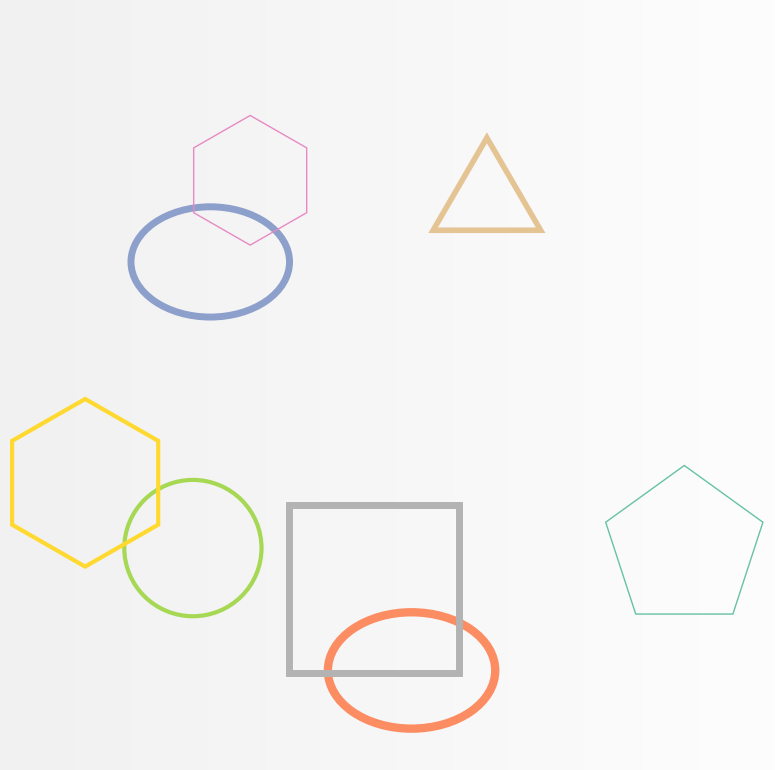[{"shape": "pentagon", "thickness": 0.5, "radius": 0.53, "center": [0.883, 0.289]}, {"shape": "oval", "thickness": 3, "radius": 0.54, "center": [0.531, 0.129]}, {"shape": "oval", "thickness": 2.5, "radius": 0.51, "center": [0.271, 0.66]}, {"shape": "hexagon", "thickness": 0.5, "radius": 0.42, "center": [0.323, 0.766]}, {"shape": "circle", "thickness": 1.5, "radius": 0.44, "center": [0.249, 0.288]}, {"shape": "hexagon", "thickness": 1.5, "radius": 0.54, "center": [0.11, 0.373]}, {"shape": "triangle", "thickness": 2, "radius": 0.4, "center": [0.628, 0.741]}, {"shape": "square", "thickness": 2.5, "radius": 0.55, "center": [0.483, 0.235]}]